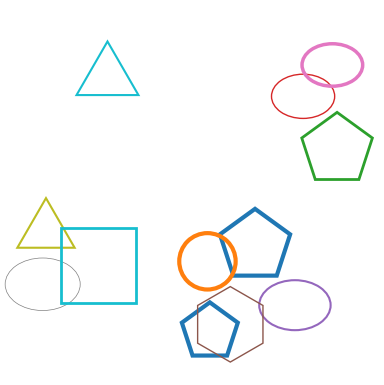[{"shape": "pentagon", "thickness": 3, "radius": 0.38, "center": [0.545, 0.138]}, {"shape": "pentagon", "thickness": 3, "radius": 0.48, "center": [0.662, 0.362]}, {"shape": "circle", "thickness": 3, "radius": 0.37, "center": [0.539, 0.321]}, {"shape": "pentagon", "thickness": 2, "radius": 0.48, "center": [0.876, 0.612]}, {"shape": "oval", "thickness": 1, "radius": 0.41, "center": [0.787, 0.75]}, {"shape": "oval", "thickness": 1.5, "radius": 0.46, "center": [0.766, 0.207]}, {"shape": "hexagon", "thickness": 1, "radius": 0.49, "center": [0.598, 0.158]}, {"shape": "oval", "thickness": 2.5, "radius": 0.39, "center": [0.863, 0.831]}, {"shape": "oval", "thickness": 0.5, "radius": 0.49, "center": [0.111, 0.262]}, {"shape": "triangle", "thickness": 1.5, "radius": 0.43, "center": [0.119, 0.399]}, {"shape": "triangle", "thickness": 1.5, "radius": 0.46, "center": [0.279, 0.799]}, {"shape": "square", "thickness": 2, "radius": 0.49, "center": [0.255, 0.311]}]